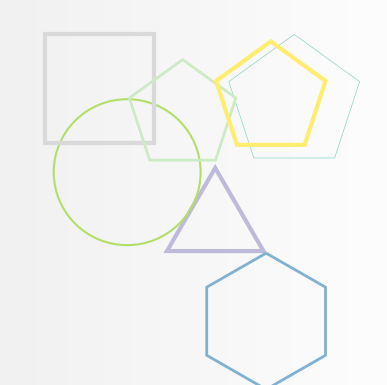[{"shape": "pentagon", "thickness": 0.5, "radius": 0.89, "center": [0.759, 0.733]}, {"shape": "triangle", "thickness": 3, "radius": 0.72, "center": [0.555, 0.42]}, {"shape": "hexagon", "thickness": 2, "radius": 0.88, "center": [0.687, 0.166]}, {"shape": "circle", "thickness": 1.5, "radius": 0.95, "center": [0.328, 0.553]}, {"shape": "square", "thickness": 3, "radius": 0.7, "center": [0.258, 0.77]}, {"shape": "pentagon", "thickness": 2, "radius": 0.72, "center": [0.471, 0.701]}, {"shape": "pentagon", "thickness": 3, "radius": 0.74, "center": [0.699, 0.744]}]